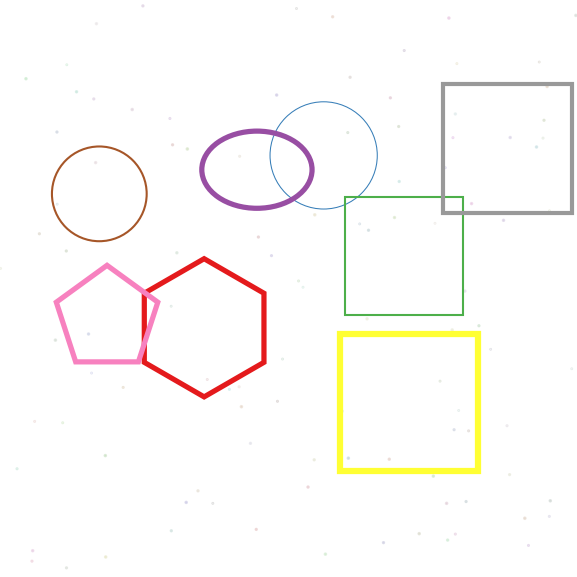[{"shape": "hexagon", "thickness": 2.5, "radius": 0.6, "center": [0.353, 0.432]}, {"shape": "circle", "thickness": 0.5, "radius": 0.46, "center": [0.56, 0.73]}, {"shape": "square", "thickness": 1, "radius": 0.51, "center": [0.7, 0.556]}, {"shape": "oval", "thickness": 2.5, "radius": 0.48, "center": [0.445, 0.705]}, {"shape": "square", "thickness": 3, "radius": 0.6, "center": [0.709, 0.302]}, {"shape": "circle", "thickness": 1, "radius": 0.41, "center": [0.172, 0.663]}, {"shape": "pentagon", "thickness": 2.5, "radius": 0.46, "center": [0.185, 0.447]}, {"shape": "square", "thickness": 2, "radius": 0.56, "center": [0.879, 0.742]}]